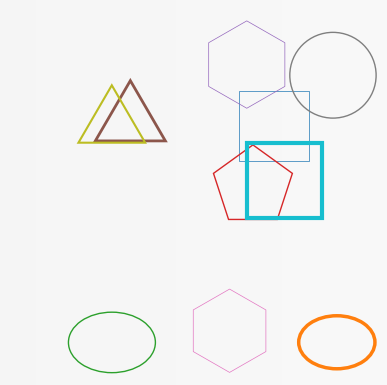[{"shape": "square", "thickness": 0.5, "radius": 0.45, "center": [0.706, 0.673]}, {"shape": "oval", "thickness": 2.5, "radius": 0.49, "center": [0.869, 0.111]}, {"shape": "oval", "thickness": 1, "radius": 0.56, "center": [0.289, 0.111]}, {"shape": "pentagon", "thickness": 1, "radius": 0.54, "center": [0.653, 0.517]}, {"shape": "hexagon", "thickness": 0.5, "radius": 0.57, "center": [0.637, 0.832]}, {"shape": "triangle", "thickness": 2, "radius": 0.52, "center": [0.336, 0.686]}, {"shape": "hexagon", "thickness": 0.5, "radius": 0.54, "center": [0.592, 0.141]}, {"shape": "circle", "thickness": 1, "radius": 0.56, "center": [0.859, 0.805]}, {"shape": "triangle", "thickness": 1.5, "radius": 0.5, "center": [0.289, 0.679]}, {"shape": "square", "thickness": 3, "radius": 0.49, "center": [0.734, 0.532]}]